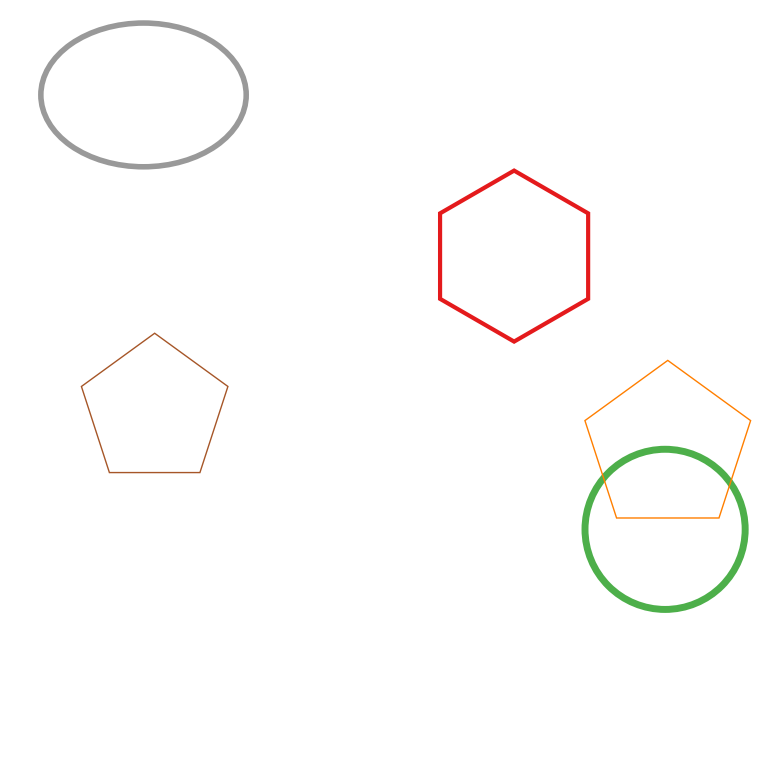[{"shape": "hexagon", "thickness": 1.5, "radius": 0.56, "center": [0.668, 0.667]}, {"shape": "circle", "thickness": 2.5, "radius": 0.52, "center": [0.864, 0.313]}, {"shape": "pentagon", "thickness": 0.5, "radius": 0.57, "center": [0.867, 0.419]}, {"shape": "pentagon", "thickness": 0.5, "radius": 0.5, "center": [0.201, 0.467]}, {"shape": "oval", "thickness": 2, "radius": 0.67, "center": [0.186, 0.877]}]